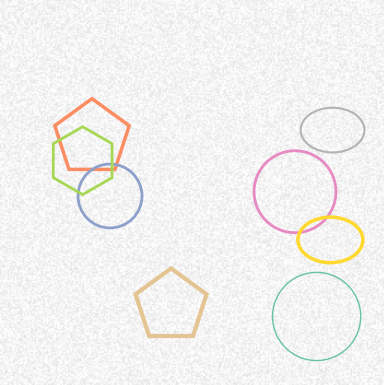[{"shape": "circle", "thickness": 1, "radius": 0.57, "center": [0.822, 0.178]}, {"shape": "pentagon", "thickness": 2.5, "radius": 0.51, "center": [0.239, 0.642]}, {"shape": "circle", "thickness": 2, "radius": 0.42, "center": [0.286, 0.491]}, {"shape": "circle", "thickness": 2, "radius": 0.53, "center": [0.766, 0.502]}, {"shape": "hexagon", "thickness": 2, "radius": 0.44, "center": [0.215, 0.583]}, {"shape": "oval", "thickness": 2.5, "radius": 0.42, "center": [0.858, 0.377]}, {"shape": "pentagon", "thickness": 3, "radius": 0.49, "center": [0.444, 0.206]}, {"shape": "oval", "thickness": 1.5, "radius": 0.41, "center": [0.864, 0.662]}]